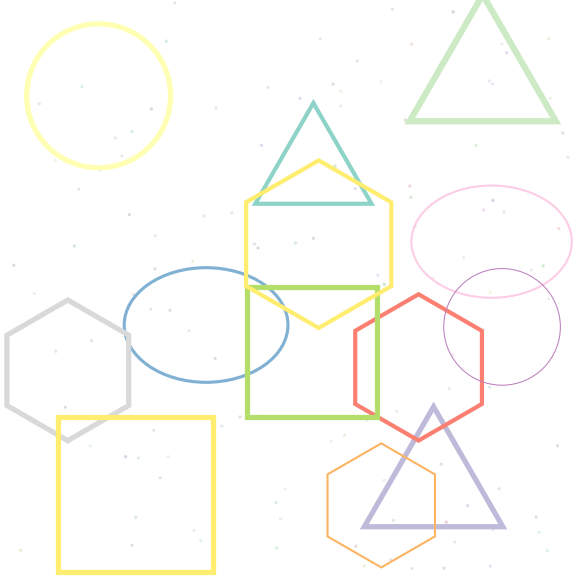[{"shape": "triangle", "thickness": 2, "radius": 0.58, "center": [0.543, 0.704]}, {"shape": "circle", "thickness": 2.5, "radius": 0.62, "center": [0.171, 0.833]}, {"shape": "triangle", "thickness": 2.5, "radius": 0.69, "center": [0.751, 0.156]}, {"shape": "hexagon", "thickness": 2, "radius": 0.63, "center": [0.725, 0.363]}, {"shape": "oval", "thickness": 1.5, "radius": 0.71, "center": [0.357, 0.436]}, {"shape": "hexagon", "thickness": 1, "radius": 0.54, "center": [0.66, 0.124]}, {"shape": "square", "thickness": 2.5, "radius": 0.56, "center": [0.54, 0.389]}, {"shape": "oval", "thickness": 1, "radius": 0.69, "center": [0.851, 0.581]}, {"shape": "hexagon", "thickness": 2.5, "radius": 0.61, "center": [0.117, 0.358]}, {"shape": "circle", "thickness": 0.5, "radius": 0.5, "center": [0.869, 0.433]}, {"shape": "triangle", "thickness": 3, "radius": 0.73, "center": [0.836, 0.862]}, {"shape": "hexagon", "thickness": 2, "radius": 0.73, "center": [0.552, 0.576]}, {"shape": "square", "thickness": 2.5, "radius": 0.67, "center": [0.234, 0.143]}]